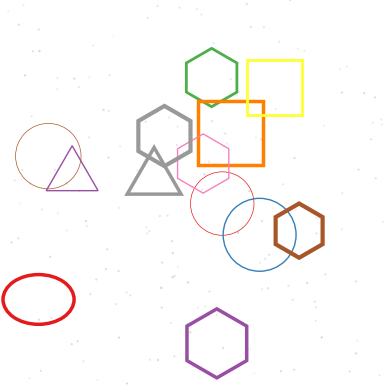[{"shape": "circle", "thickness": 0.5, "radius": 0.41, "center": [0.577, 0.471]}, {"shape": "oval", "thickness": 2.5, "radius": 0.46, "center": [0.1, 0.222]}, {"shape": "circle", "thickness": 1, "radius": 0.47, "center": [0.674, 0.39]}, {"shape": "hexagon", "thickness": 2, "radius": 0.38, "center": [0.55, 0.799]}, {"shape": "triangle", "thickness": 1, "radius": 0.39, "center": [0.187, 0.544]}, {"shape": "hexagon", "thickness": 2.5, "radius": 0.45, "center": [0.563, 0.108]}, {"shape": "square", "thickness": 2.5, "radius": 0.42, "center": [0.598, 0.655]}, {"shape": "square", "thickness": 2, "radius": 0.36, "center": [0.714, 0.773]}, {"shape": "circle", "thickness": 0.5, "radius": 0.43, "center": [0.125, 0.594]}, {"shape": "hexagon", "thickness": 3, "radius": 0.35, "center": [0.777, 0.401]}, {"shape": "hexagon", "thickness": 1, "radius": 0.38, "center": [0.528, 0.575]}, {"shape": "hexagon", "thickness": 3, "radius": 0.39, "center": [0.427, 0.647]}, {"shape": "triangle", "thickness": 2.5, "radius": 0.4, "center": [0.4, 0.536]}]